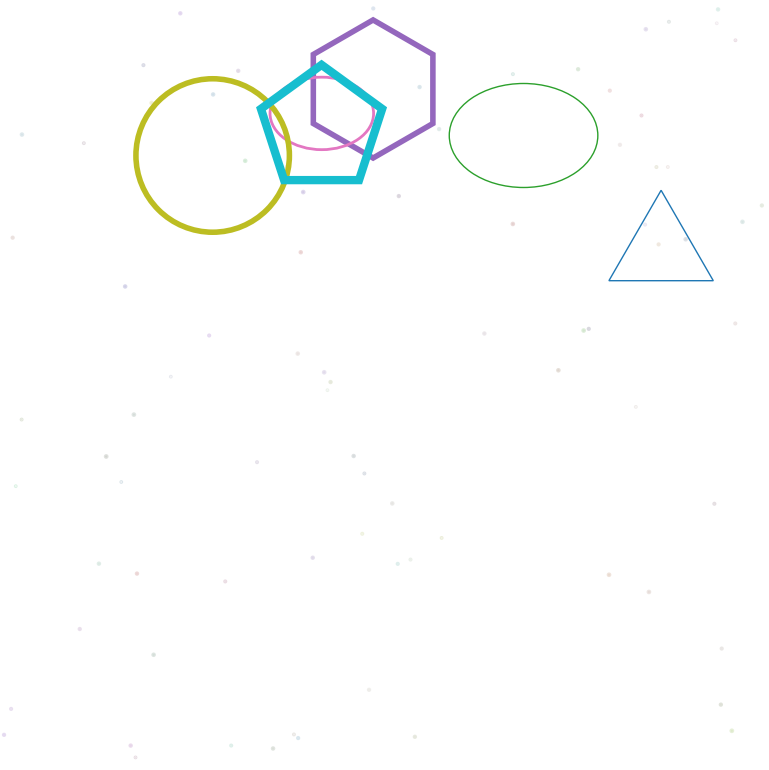[{"shape": "triangle", "thickness": 0.5, "radius": 0.39, "center": [0.859, 0.675]}, {"shape": "oval", "thickness": 0.5, "radius": 0.48, "center": [0.68, 0.824]}, {"shape": "hexagon", "thickness": 2, "radius": 0.45, "center": [0.485, 0.884]}, {"shape": "oval", "thickness": 1, "radius": 0.34, "center": [0.418, 0.853]}, {"shape": "circle", "thickness": 2, "radius": 0.5, "center": [0.276, 0.798]}, {"shape": "pentagon", "thickness": 3, "radius": 0.41, "center": [0.418, 0.833]}]